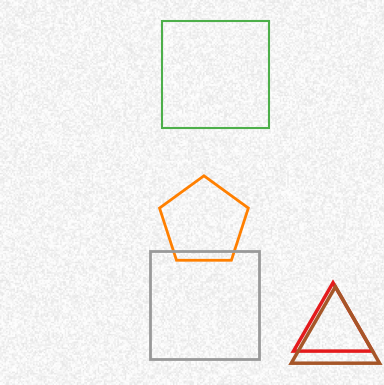[{"shape": "triangle", "thickness": 2.5, "radius": 0.59, "center": [0.865, 0.147]}, {"shape": "square", "thickness": 1.5, "radius": 0.69, "center": [0.559, 0.806]}, {"shape": "pentagon", "thickness": 2, "radius": 0.61, "center": [0.53, 0.422]}, {"shape": "triangle", "thickness": 2.5, "radius": 0.66, "center": [0.871, 0.123]}, {"shape": "square", "thickness": 2, "radius": 0.7, "center": [0.531, 0.207]}]